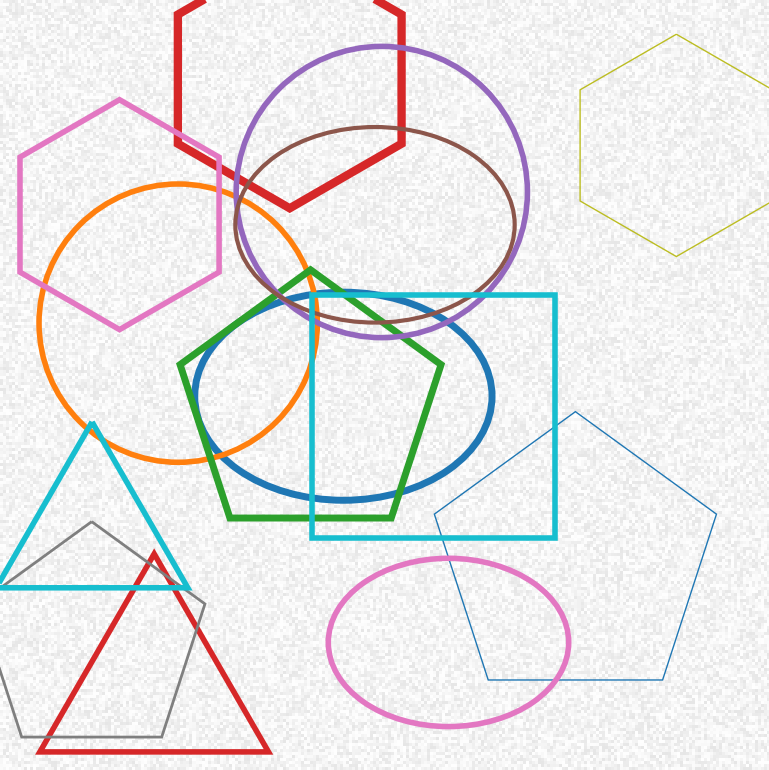[{"shape": "oval", "thickness": 2.5, "radius": 0.97, "center": [0.446, 0.485]}, {"shape": "pentagon", "thickness": 0.5, "radius": 0.96, "center": [0.747, 0.273]}, {"shape": "circle", "thickness": 2, "radius": 0.9, "center": [0.231, 0.58]}, {"shape": "pentagon", "thickness": 2.5, "radius": 0.89, "center": [0.403, 0.471]}, {"shape": "hexagon", "thickness": 3, "radius": 0.84, "center": [0.376, 0.897]}, {"shape": "triangle", "thickness": 2, "radius": 0.86, "center": [0.2, 0.109]}, {"shape": "circle", "thickness": 2, "radius": 0.95, "center": [0.496, 0.751]}, {"shape": "oval", "thickness": 1.5, "radius": 0.91, "center": [0.487, 0.708]}, {"shape": "oval", "thickness": 2, "radius": 0.78, "center": [0.582, 0.166]}, {"shape": "hexagon", "thickness": 2, "radius": 0.75, "center": [0.155, 0.721]}, {"shape": "pentagon", "thickness": 1, "radius": 0.77, "center": [0.119, 0.168]}, {"shape": "hexagon", "thickness": 0.5, "radius": 0.72, "center": [0.878, 0.811]}, {"shape": "square", "thickness": 2, "radius": 0.79, "center": [0.563, 0.459]}, {"shape": "triangle", "thickness": 2, "radius": 0.72, "center": [0.12, 0.308]}]